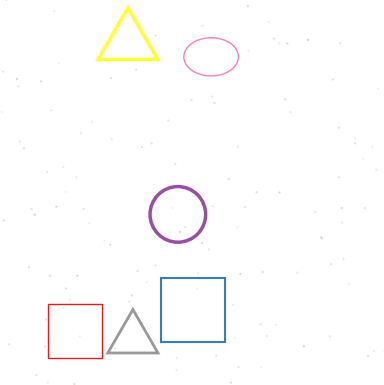[{"shape": "square", "thickness": 1, "radius": 0.35, "center": [0.194, 0.141]}, {"shape": "square", "thickness": 1.5, "radius": 0.42, "center": [0.501, 0.194]}, {"shape": "circle", "thickness": 2.5, "radius": 0.36, "center": [0.462, 0.443]}, {"shape": "triangle", "thickness": 2.5, "radius": 0.45, "center": [0.332, 0.89]}, {"shape": "oval", "thickness": 1, "radius": 0.35, "center": [0.548, 0.852]}, {"shape": "triangle", "thickness": 2, "radius": 0.38, "center": [0.345, 0.121]}]